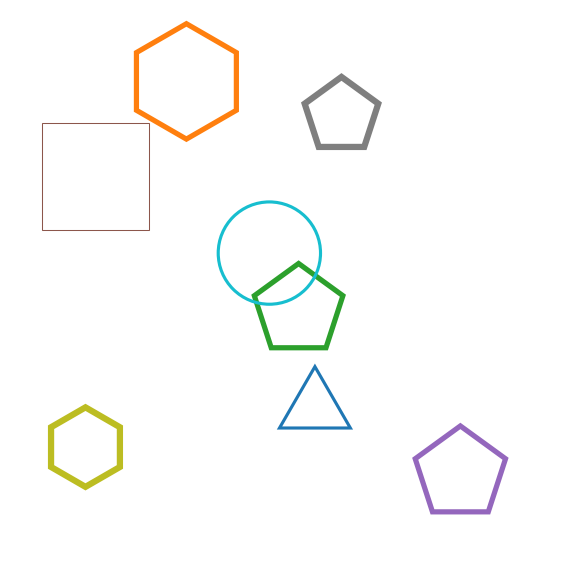[{"shape": "triangle", "thickness": 1.5, "radius": 0.35, "center": [0.545, 0.293]}, {"shape": "hexagon", "thickness": 2.5, "radius": 0.5, "center": [0.323, 0.858]}, {"shape": "pentagon", "thickness": 2.5, "radius": 0.4, "center": [0.517, 0.462]}, {"shape": "pentagon", "thickness": 2.5, "radius": 0.41, "center": [0.797, 0.179]}, {"shape": "square", "thickness": 0.5, "radius": 0.46, "center": [0.165, 0.694]}, {"shape": "pentagon", "thickness": 3, "radius": 0.34, "center": [0.591, 0.799]}, {"shape": "hexagon", "thickness": 3, "radius": 0.34, "center": [0.148, 0.225]}, {"shape": "circle", "thickness": 1.5, "radius": 0.44, "center": [0.466, 0.561]}]